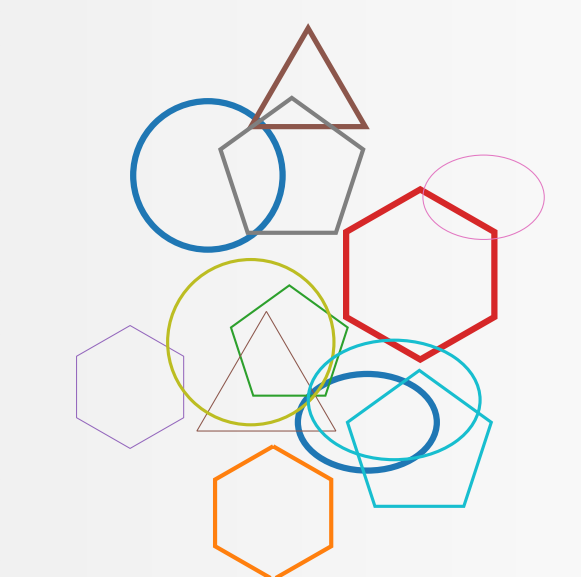[{"shape": "oval", "thickness": 3, "radius": 0.6, "center": [0.632, 0.268]}, {"shape": "circle", "thickness": 3, "radius": 0.64, "center": [0.358, 0.695]}, {"shape": "hexagon", "thickness": 2, "radius": 0.58, "center": [0.47, 0.111]}, {"shape": "pentagon", "thickness": 1, "radius": 0.53, "center": [0.498, 0.399]}, {"shape": "hexagon", "thickness": 3, "radius": 0.74, "center": [0.723, 0.524]}, {"shape": "hexagon", "thickness": 0.5, "radius": 0.53, "center": [0.224, 0.329]}, {"shape": "triangle", "thickness": 2.5, "radius": 0.57, "center": [0.53, 0.837]}, {"shape": "triangle", "thickness": 0.5, "radius": 0.69, "center": [0.458, 0.322]}, {"shape": "oval", "thickness": 0.5, "radius": 0.52, "center": [0.832, 0.658]}, {"shape": "pentagon", "thickness": 2, "radius": 0.65, "center": [0.502, 0.7]}, {"shape": "circle", "thickness": 1.5, "radius": 0.72, "center": [0.431, 0.407]}, {"shape": "pentagon", "thickness": 1.5, "radius": 0.65, "center": [0.721, 0.228]}, {"shape": "oval", "thickness": 1.5, "radius": 0.74, "center": [0.678, 0.307]}]